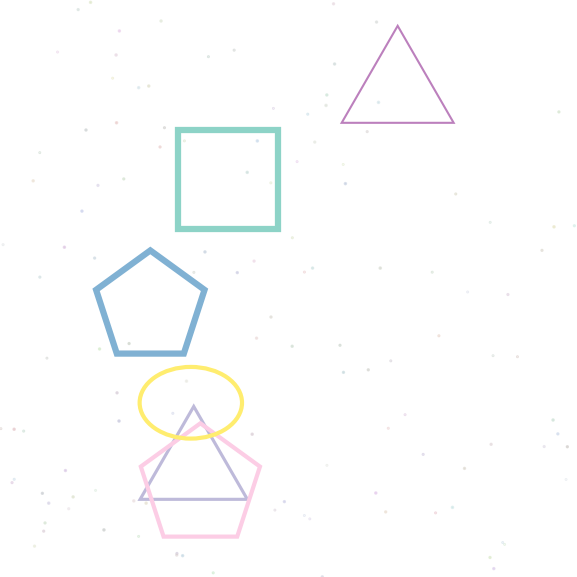[{"shape": "square", "thickness": 3, "radius": 0.43, "center": [0.395, 0.688]}, {"shape": "triangle", "thickness": 1.5, "radius": 0.54, "center": [0.335, 0.188]}, {"shape": "pentagon", "thickness": 3, "radius": 0.49, "center": [0.26, 0.467]}, {"shape": "pentagon", "thickness": 2, "radius": 0.54, "center": [0.347, 0.158]}, {"shape": "triangle", "thickness": 1, "radius": 0.56, "center": [0.689, 0.842]}, {"shape": "oval", "thickness": 2, "radius": 0.44, "center": [0.33, 0.302]}]